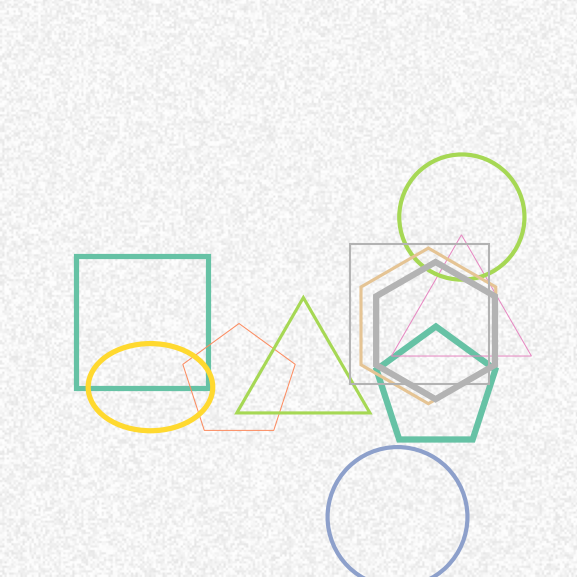[{"shape": "pentagon", "thickness": 3, "radius": 0.54, "center": [0.755, 0.326]}, {"shape": "square", "thickness": 2.5, "radius": 0.57, "center": [0.245, 0.442]}, {"shape": "pentagon", "thickness": 0.5, "radius": 0.51, "center": [0.414, 0.337]}, {"shape": "circle", "thickness": 2, "radius": 0.61, "center": [0.688, 0.104]}, {"shape": "triangle", "thickness": 0.5, "radius": 0.7, "center": [0.799, 0.453]}, {"shape": "circle", "thickness": 2, "radius": 0.54, "center": [0.8, 0.623]}, {"shape": "triangle", "thickness": 1.5, "radius": 0.67, "center": [0.525, 0.351]}, {"shape": "oval", "thickness": 2.5, "radius": 0.54, "center": [0.261, 0.329]}, {"shape": "hexagon", "thickness": 1.5, "radius": 0.67, "center": [0.742, 0.435]}, {"shape": "square", "thickness": 1, "radius": 0.6, "center": [0.726, 0.456]}, {"shape": "hexagon", "thickness": 3, "radius": 0.59, "center": [0.754, 0.427]}]